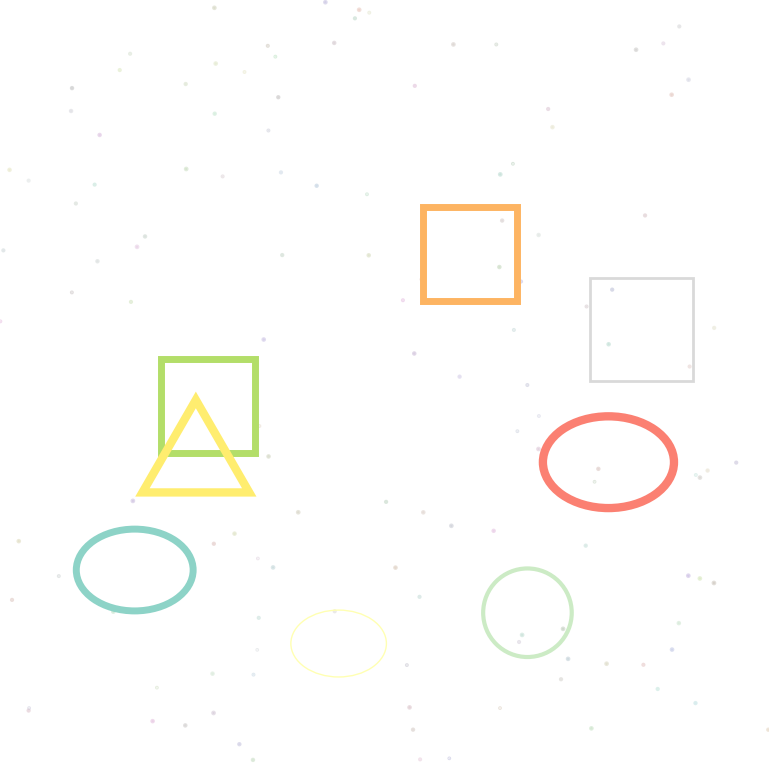[{"shape": "oval", "thickness": 2.5, "radius": 0.38, "center": [0.175, 0.26]}, {"shape": "oval", "thickness": 0.5, "radius": 0.31, "center": [0.44, 0.164]}, {"shape": "oval", "thickness": 3, "radius": 0.43, "center": [0.79, 0.4]}, {"shape": "square", "thickness": 2.5, "radius": 0.31, "center": [0.61, 0.67]}, {"shape": "square", "thickness": 2.5, "radius": 0.3, "center": [0.27, 0.473]}, {"shape": "square", "thickness": 1, "radius": 0.33, "center": [0.834, 0.572]}, {"shape": "circle", "thickness": 1.5, "radius": 0.29, "center": [0.685, 0.204]}, {"shape": "triangle", "thickness": 3, "radius": 0.4, "center": [0.254, 0.401]}]